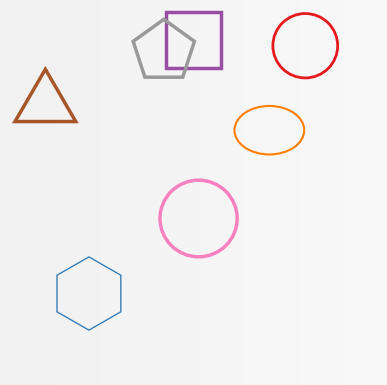[{"shape": "circle", "thickness": 2, "radius": 0.42, "center": [0.788, 0.881]}, {"shape": "hexagon", "thickness": 1, "radius": 0.48, "center": [0.229, 0.238]}, {"shape": "square", "thickness": 2.5, "radius": 0.36, "center": [0.5, 0.896]}, {"shape": "oval", "thickness": 1.5, "radius": 0.45, "center": [0.695, 0.662]}, {"shape": "triangle", "thickness": 2.5, "radius": 0.45, "center": [0.117, 0.73]}, {"shape": "circle", "thickness": 2.5, "radius": 0.5, "center": [0.512, 0.432]}, {"shape": "pentagon", "thickness": 2.5, "radius": 0.42, "center": [0.423, 0.867]}]